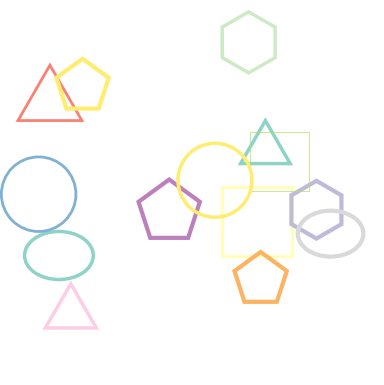[{"shape": "oval", "thickness": 2.5, "radius": 0.45, "center": [0.153, 0.336]}, {"shape": "triangle", "thickness": 2.5, "radius": 0.37, "center": [0.689, 0.612]}, {"shape": "square", "thickness": 2, "radius": 0.45, "center": [0.667, 0.424]}, {"shape": "hexagon", "thickness": 3, "radius": 0.37, "center": [0.822, 0.455]}, {"shape": "triangle", "thickness": 2, "radius": 0.48, "center": [0.13, 0.735]}, {"shape": "circle", "thickness": 2, "radius": 0.48, "center": [0.1, 0.496]}, {"shape": "pentagon", "thickness": 3, "radius": 0.36, "center": [0.677, 0.274]}, {"shape": "square", "thickness": 0.5, "radius": 0.38, "center": [0.725, 0.581]}, {"shape": "triangle", "thickness": 2.5, "radius": 0.38, "center": [0.184, 0.186]}, {"shape": "oval", "thickness": 3, "radius": 0.43, "center": [0.859, 0.393]}, {"shape": "pentagon", "thickness": 3, "radius": 0.42, "center": [0.439, 0.45]}, {"shape": "hexagon", "thickness": 2.5, "radius": 0.4, "center": [0.646, 0.89]}, {"shape": "pentagon", "thickness": 3, "radius": 0.36, "center": [0.214, 0.776]}, {"shape": "circle", "thickness": 2.5, "radius": 0.48, "center": [0.558, 0.532]}]